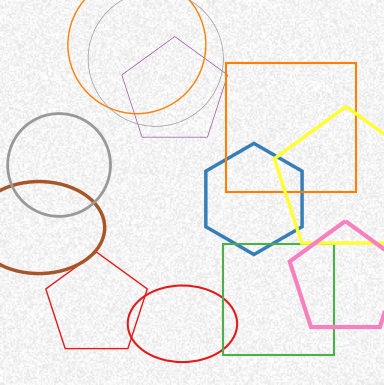[{"shape": "oval", "thickness": 1.5, "radius": 0.71, "center": [0.474, 0.159]}, {"shape": "pentagon", "thickness": 1, "radius": 0.69, "center": [0.251, 0.207]}, {"shape": "hexagon", "thickness": 2.5, "radius": 0.72, "center": [0.66, 0.483]}, {"shape": "square", "thickness": 1.5, "radius": 0.72, "center": [0.723, 0.222]}, {"shape": "pentagon", "thickness": 0.5, "radius": 0.72, "center": [0.454, 0.761]}, {"shape": "circle", "thickness": 1, "radius": 0.9, "center": [0.355, 0.884]}, {"shape": "square", "thickness": 1.5, "radius": 0.84, "center": [0.756, 0.669]}, {"shape": "pentagon", "thickness": 2.5, "radius": 0.98, "center": [0.899, 0.527]}, {"shape": "oval", "thickness": 2.5, "radius": 0.85, "center": [0.101, 0.409]}, {"shape": "pentagon", "thickness": 3, "radius": 0.76, "center": [0.897, 0.274]}, {"shape": "circle", "thickness": 0.5, "radius": 0.88, "center": [0.405, 0.847]}, {"shape": "circle", "thickness": 2, "radius": 0.67, "center": [0.153, 0.571]}]